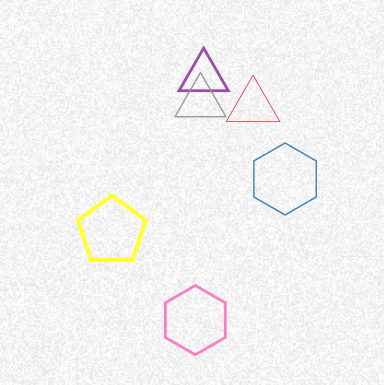[{"shape": "triangle", "thickness": 0.5, "radius": 0.4, "center": [0.657, 0.724]}, {"shape": "hexagon", "thickness": 1, "radius": 0.47, "center": [0.74, 0.535]}, {"shape": "triangle", "thickness": 2, "radius": 0.37, "center": [0.529, 0.801]}, {"shape": "pentagon", "thickness": 3, "radius": 0.46, "center": [0.291, 0.4]}, {"shape": "hexagon", "thickness": 2, "radius": 0.45, "center": [0.507, 0.168]}, {"shape": "triangle", "thickness": 1, "radius": 0.38, "center": [0.521, 0.735]}]